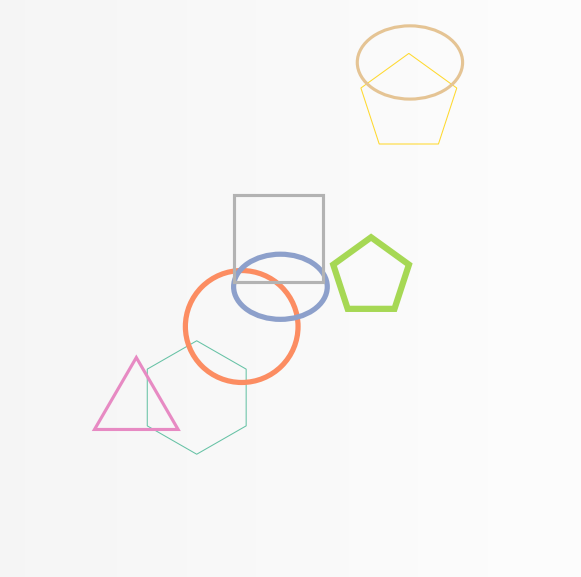[{"shape": "hexagon", "thickness": 0.5, "radius": 0.49, "center": [0.338, 0.311]}, {"shape": "circle", "thickness": 2.5, "radius": 0.48, "center": [0.416, 0.434]}, {"shape": "oval", "thickness": 2.5, "radius": 0.4, "center": [0.482, 0.503]}, {"shape": "triangle", "thickness": 1.5, "radius": 0.42, "center": [0.235, 0.297]}, {"shape": "pentagon", "thickness": 3, "radius": 0.34, "center": [0.638, 0.52]}, {"shape": "pentagon", "thickness": 0.5, "radius": 0.43, "center": [0.703, 0.82]}, {"shape": "oval", "thickness": 1.5, "radius": 0.45, "center": [0.705, 0.891]}, {"shape": "square", "thickness": 1.5, "radius": 0.38, "center": [0.479, 0.586]}]